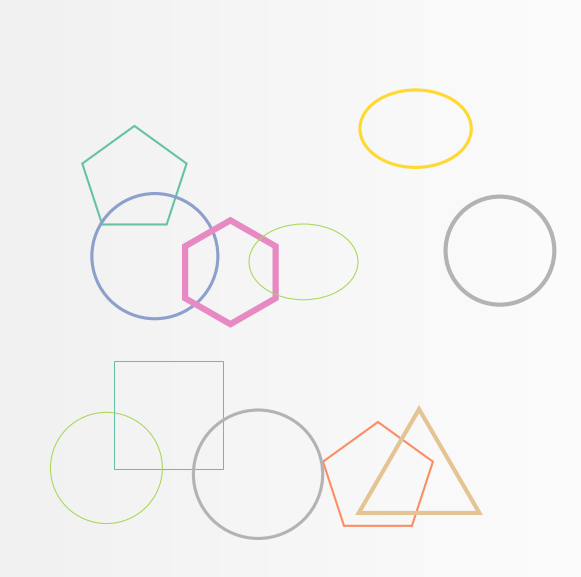[{"shape": "square", "thickness": 0.5, "radius": 0.47, "center": [0.289, 0.28]}, {"shape": "pentagon", "thickness": 1, "radius": 0.47, "center": [0.231, 0.687]}, {"shape": "pentagon", "thickness": 1, "radius": 0.5, "center": [0.65, 0.169]}, {"shape": "circle", "thickness": 1.5, "radius": 0.54, "center": [0.266, 0.556]}, {"shape": "hexagon", "thickness": 3, "radius": 0.45, "center": [0.396, 0.528]}, {"shape": "oval", "thickness": 0.5, "radius": 0.47, "center": [0.522, 0.546]}, {"shape": "circle", "thickness": 0.5, "radius": 0.48, "center": [0.183, 0.189]}, {"shape": "oval", "thickness": 1.5, "radius": 0.48, "center": [0.715, 0.776]}, {"shape": "triangle", "thickness": 2, "radius": 0.6, "center": [0.721, 0.171]}, {"shape": "circle", "thickness": 1.5, "radius": 0.56, "center": [0.444, 0.178]}, {"shape": "circle", "thickness": 2, "radius": 0.47, "center": [0.86, 0.565]}]